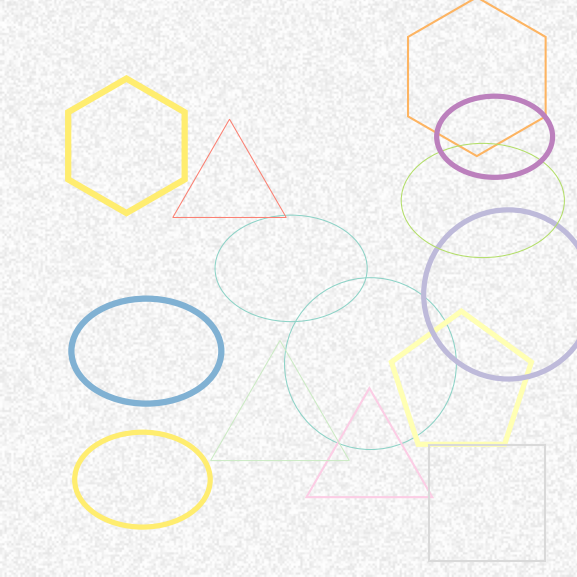[{"shape": "oval", "thickness": 0.5, "radius": 0.66, "center": [0.504, 0.534]}, {"shape": "circle", "thickness": 0.5, "radius": 0.74, "center": [0.641, 0.37]}, {"shape": "pentagon", "thickness": 2.5, "radius": 0.64, "center": [0.799, 0.333]}, {"shape": "circle", "thickness": 2.5, "radius": 0.73, "center": [0.88, 0.489]}, {"shape": "triangle", "thickness": 0.5, "radius": 0.57, "center": [0.397, 0.679]}, {"shape": "oval", "thickness": 3, "radius": 0.65, "center": [0.253, 0.391]}, {"shape": "hexagon", "thickness": 1, "radius": 0.69, "center": [0.826, 0.866]}, {"shape": "oval", "thickness": 0.5, "radius": 0.71, "center": [0.836, 0.652]}, {"shape": "triangle", "thickness": 1, "radius": 0.63, "center": [0.64, 0.201]}, {"shape": "square", "thickness": 1, "radius": 0.5, "center": [0.843, 0.128]}, {"shape": "oval", "thickness": 2.5, "radius": 0.5, "center": [0.857, 0.762]}, {"shape": "triangle", "thickness": 0.5, "radius": 0.69, "center": [0.485, 0.271]}, {"shape": "hexagon", "thickness": 3, "radius": 0.58, "center": [0.219, 0.747]}, {"shape": "oval", "thickness": 2.5, "radius": 0.59, "center": [0.247, 0.169]}]